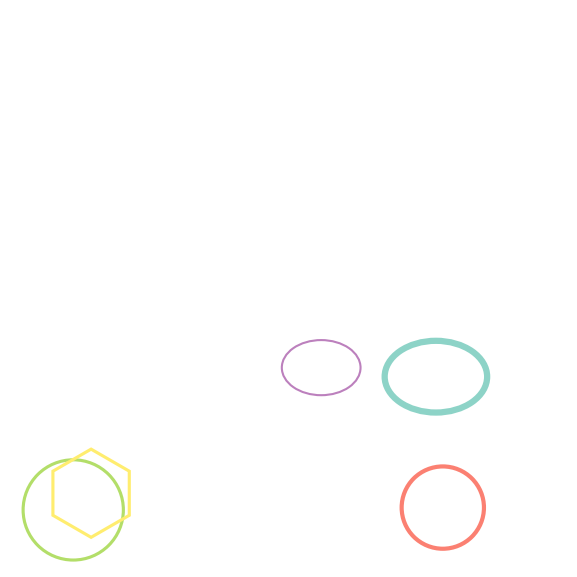[{"shape": "oval", "thickness": 3, "radius": 0.44, "center": [0.755, 0.347]}, {"shape": "circle", "thickness": 2, "radius": 0.36, "center": [0.767, 0.12]}, {"shape": "circle", "thickness": 1.5, "radius": 0.43, "center": [0.127, 0.116]}, {"shape": "oval", "thickness": 1, "radius": 0.34, "center": [0.556, 0.363]}, {"shape": "hexagon", "thickness": 1.5, "radius": 0.38, "center": [0.158, 0.145]}]